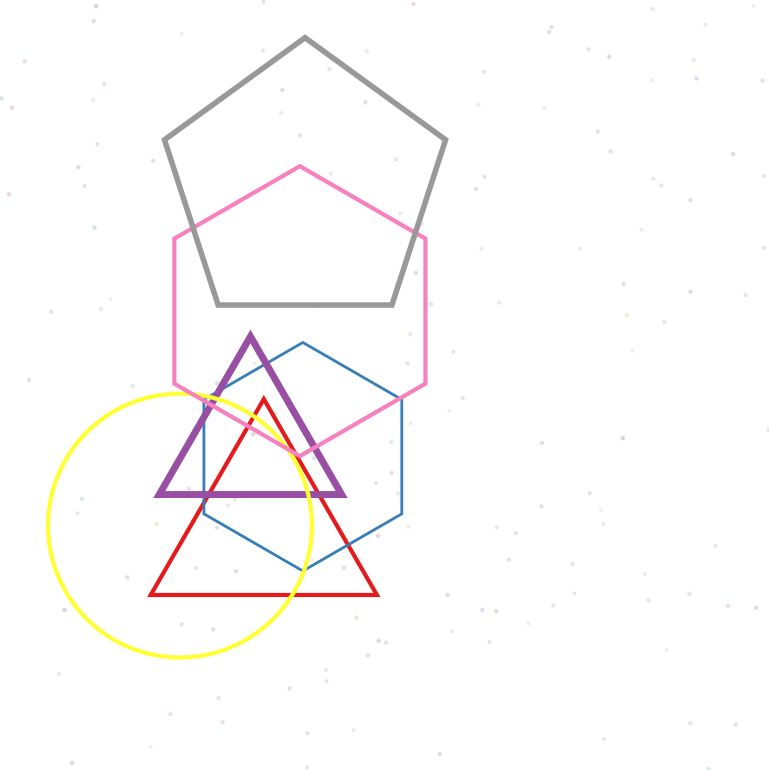[{"shape": "triangle", "thickness": 1.5, "radius": 0.85, "center": [0.343, 0.312]}, {"shape": "hexagon", "thickness": 1, "radius": 0.74, "center": [0.393, 0.407]}, {"shape": "triangle", "thickness": 2.5, "radius": 0.68, "center": [0.325, 0.426]}, {"shape": "circle", "thickness": 1.5, "radius": 0.86, "center": [0.234, 0.317]}, {"shape": "hexagon", "thickness": 1.5, "radius": 0.94, "center": [0.389, 0.596]}, {"shape": "pentagon", "thickness": 2, "radius": 0.96, "center": [0.396, 0.759]}]